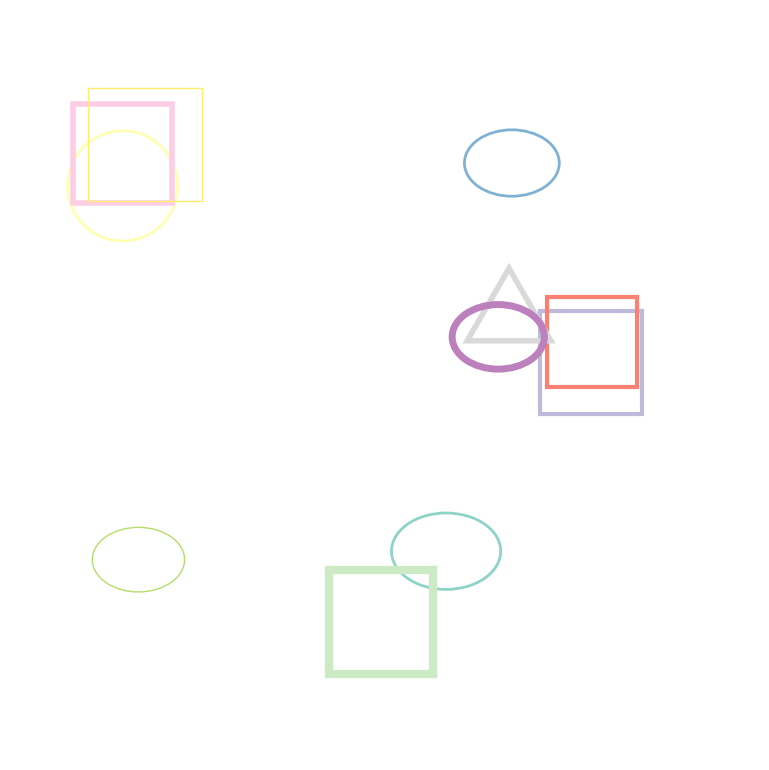[{"shape": "oval", "thickness": 1, "radius": 0.35, "center": [0.579, 0.284]}, {"shape": "circle", "thickness": 1, "radius": 0.36, "center": [0.159, 0.759]}, {"shape": "square", "thickness": 1.5, "radius": 0.33, "center": [0.767, 0.529]}, {"shape": "square", "thickness": 1.5, "radius": 0.29, "center": [0.769, 0.556]}, {"shape": "oval", "thickness": 1, "radius": 0.31, "center": [0.665, 0.788]}, {"shape": "oval", "thickness": 0.5, "radius": 0.3, "center": [0.18, 0.273]}, {"shape": "square", "thickness": 2, "radius": 0.32, "center": [0.159, 0.801]}, {"shape": "triangle", "thickness": 2, "radius": 0.31, "center": [0.661, 0.589]}, {"shape": "oval", "thickness": 2.5, "radius": 0.3, "center": [0.647, 0.563]}, {"shape": "square", "thickness": 3, "radius": 0.34, "center": [0.495, 0.192]}, {"shape": "square", "thickness": 0.5, "radius": 0.37, "center": [0.188, 0.812]}]